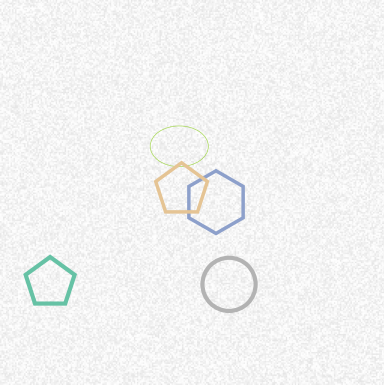[{"shape": "pentagon", "thickness": 3, "radius": 0.33, "center": [0.13, 0.266]}, {"shape": "hexagon", "thickness": 2.5, "radius": 0.41, "center": [0.561, 0.475]}, {"shape": "oval", "thickness": 0.5, "radius": 0.38, "center": [0.466, 0.62]}, {"shape": "pentagon", "thickness": 2.5, "radius": 0.35, "center": [0.472, 0.507]}, {"shape": "circle", "thickness": 3, "radius": 0.35, "center": [0.595, 0.261]}]